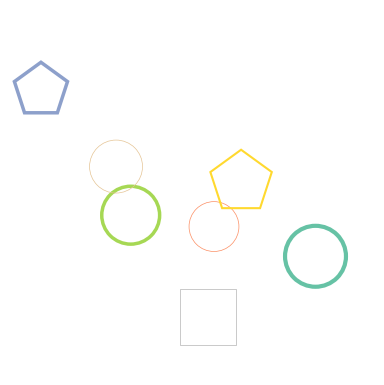[{"shape": "circle", "thickness": 3, "radius": 0.4, "center": [0.819, 0.334]}, {"shape": "circle", "thickness": 0.5, "radius": 0.32, "center": [0.556, 0.412]}, {"shape": "pentagon", "thickness": 2.5, "radius": 0.36, "center": [0.106, 0.766]}, {"shape": "circle", "thickness": 2.5, "radius": 0.38, "center": [0.339, 0.441]}, {"shape": "pentagon", "thickness": 1.5, "radius": 0.42, "center": [0.626, 0.527]}, {"shape": "circle", "thickness": 0.5, "radius": 0.34, "center": [0.301, 0.567]}, {"shape": "square", "thickness": 0.5, "radius": 0.36, "center": [0.54, 0.176]}]